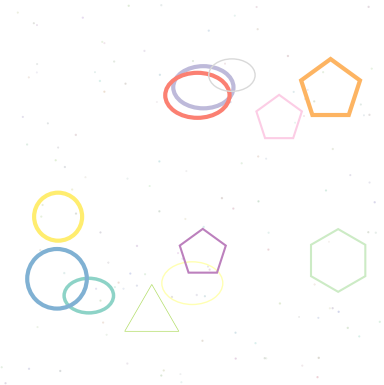[{"shape": "oval", "thickness": 2.5, "radius": 0.32, "center": [0.231, 0.232]}, {"shape": "oval", "thickness": 1, "radius": 0.4, "center": [0.499, 0.265]}, {"shape": "oval", "thickness": 3, "radius": 0.39, "center": [0.528, 0.773]}, {"shape": "oval", "thickness": 3, "radius": 0.42, "center": [0.513, 0.752]}, {"shape": "circle", "thickness": 3, "radius": 0.39, "center": [0.148, 0.276]}, {"shape": "pentagon", "thickness": 3, "radius": 0.4, "center": [0.859, 0.766]}, {"shape": "triangle", "thickness": 0.5, "radius": 0.41, "center": [0.394, 0.18]}, {"shape": "pentagon", "thickness": 1.5, "radius": 0.31, "center": [0.725, 0.691]}, {"shape": "oval", "thickness": 1, "radius": 0.3, "center": [0.602, 0.805]}, {"shape": "pentagon", "thickness": 1.5, "radius": 0.31, "center": [0.527, 0.343]}, {"shape": "hexagon", "thickness": 1.5, "radius": 0.41, "center": [0.878, 0.323]}, {"shape": "circle", "thickness": 3, "radius": 0.31, "center": [0.151, 0.437]}]